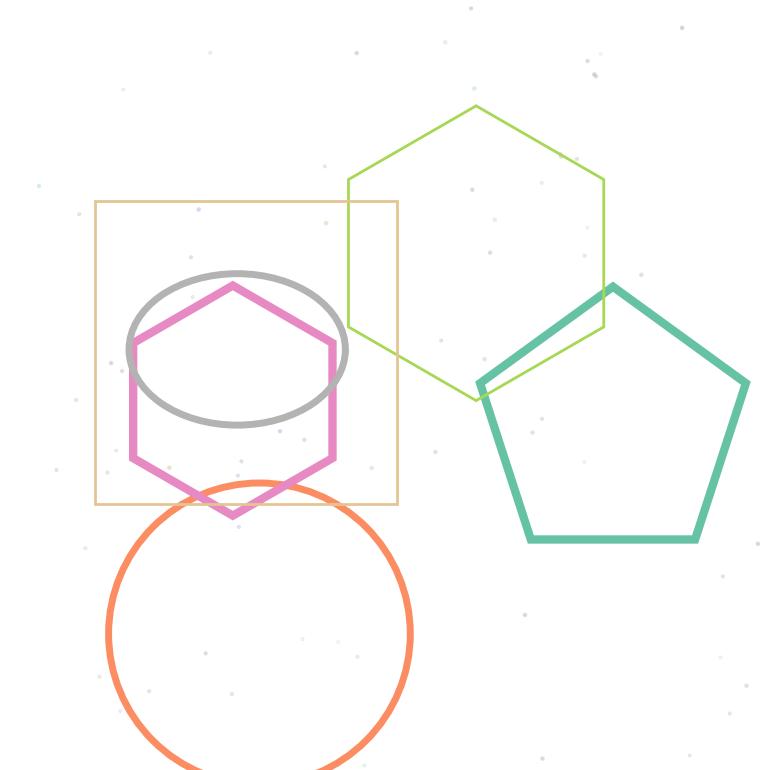[{"shape": "pentagon", "thickness": 3, "radius": 0.91, "center": [0.796, 0.446]}, {"shape": "circle", "thickness": 2.5, "radius": 0.98, "center": [0.337, 0.177]}, {"shape": "hexagon", "thickness": 3, "radius": 0.75, "center": [0.302, 0.48]}, {"shape": "hexagon", "thickness": 1, "radius": 0.96, "center": [0.618, 0.671]}, {"shape": "square", "thickness": 1, "radius": 0.98, "center": [0.319, 0.542]}, {"shape": "oval", "thickness": 2.5, "radius": 0.7, "center": [0.308, 0.546]}]